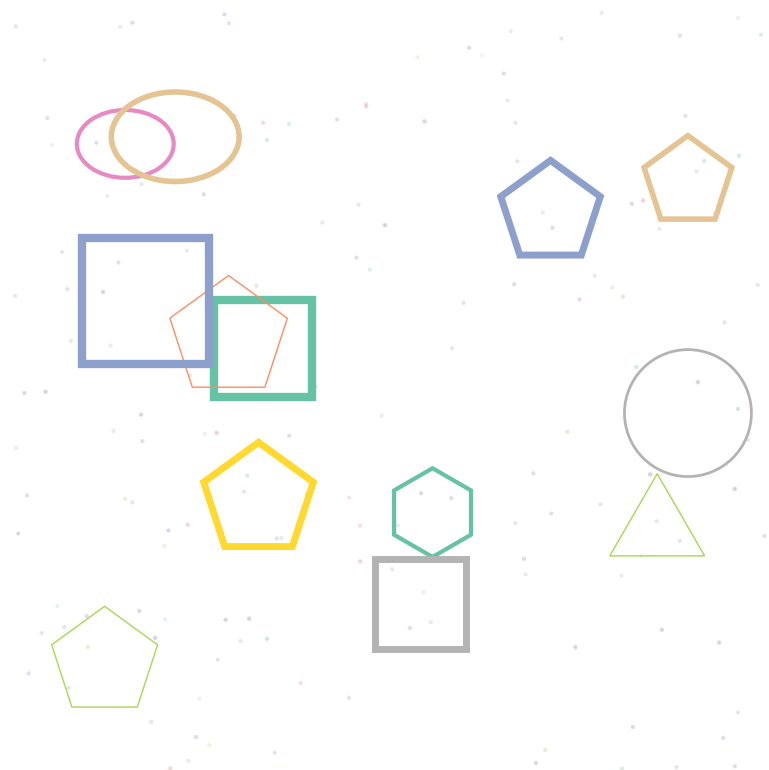[{"shape": "hexagon", "thickness": 1.5, "radius": 0.29, "center": [0.562, 0.334]}, {"shape": "square", "thickness": 3, "radius": 0.32, "center": [0.342, 0.547]}, {"shape": "pentagon", "thickness": 0.5, "radius": 0.4, "center": [0.297, 0.562]}, {"shape": "square", "thickness": 3, "radius": 0.41, "center": [0.189, 0.609]}, {"shape": "pentagon", "thickness": 2.5, "radius": 0.34, "center": [0.715, 0.724]}, {"shape": "oval", "thickness": 1.5, "radius": 0.31, "center": [0.163, 0.813]}, {"shape": "triangle", "thickness": 0.5, "radius": 0.36, "center": [0.853, 0.314]}, {"shape": "pentagon", "thickness": 0.5, "radius": 0.36, "center": [0.136, 0.14]}, {"shape": "pentagon", "thickness": 2.5, "radius": 0.37, "center": [0.336, 0.351]}, {"shape": "pentagon", "thickness": 2, "radius": 0.3, "center": [0.893, 0.764]}, {"shape": "oval", "thickness": 2, "radius": 0.42, "center": [0.228, 0.822]}, {"shape": "circle", "thickness": 1, "radius": 0.41, "center": [0.893, 0.464]}, {"shape": "square", "thickness": 2.5, "radius": 0.29, "center": [0.546, 0.215]}]